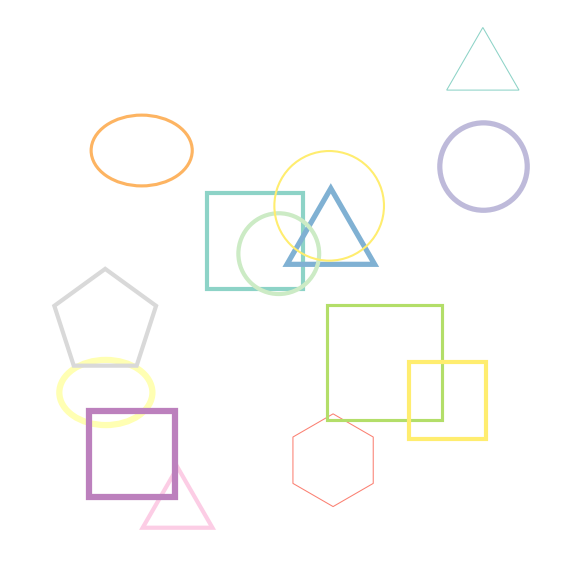[{"shape": "square", "thickness": 2, "radius": 0.41, "center": [0.442, 0.582]}, {"shape": "triangle", "thickness": 0.5, "radius": 0.36, "center": [0.836, 0.879]}, {"shape": "oval", "thickness": 3, "radius": 0.4, "center": [0.183, 0.319]}, {"shape": "circle", "thickness": 2.5, "radius": 0.38, "center": [0.837, 0.711]}, {"shape": "hexagon", "thickness": 0.5, "radius": 0.4, "center": [0.577, 0.202]}, {"shape": "triangle", "thickness": 2.5, "radius": 0.44, "center": [0.573, 0.585]}, {"shape": "oval", "thickness": 1.5, "radius": 0.44, "center": [0.245, 0.739]}, {"shape": "square", "thickness": 1.5, "radius": 0.5, "center": [0.666, 0.371]}, {"shape": "triangle", "thickness": 2, "radius": 0.35, "center": [0.307, 0.12]}, {"shape": "pentagon", "thickness": 2, "radius": 0.46, "center": [0.182, 0.441]}, {"shape": "square", "thickness": 3, "radius": 0.37, "center": [0.228, 0.213]}, {"shape": "circle", "thickness": 2, "radius": 0.35, "center": [0.483, 0.56]}, {"shape": "square", "thickness": 2, "radius": 0.34, "center": [0.775, 0.306]}, {"shape": "circle", "thickness": 1, "radius": 0.47, "center": [0.57, 0.643]}]